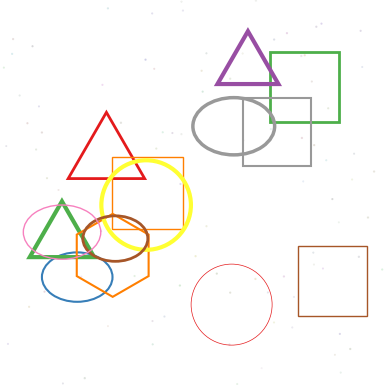[{"shape": "circle", "thickness": 0.5, "radius": 0.53, "center": [0.602, 0.209]}, {"shape": "triangle", "thickness": 2, "radius": 0.57, "center": [0.276, 0.594]}, {"shape": "oval", "thickness": 1.5, "radius": 0.46, "center": [0.201, 0.28]}, {"shape": "square", "thickness": 2, "radius": 0.45, "center": [0.791, 0.774]}, {"shape": "triangle", "thickness": 3, "radius": 0.48, "center": [0.161, 0.38]}, {"shape": "triangle", "thickness": 3, "radius": 0.46, "center": [0.644, 0.827]}, {"shape": "square", "thickness": 1, "radius": 0.46, "center": [0.384, 0.499]}, {"shape": "hexagon", "thickness": 1.5, "radius": 0.54, "center": [0.293, 0.337]}, {"shape": "circle", "thickness": 3, "radius": 0.58, "center": [0.38, 0.467]}, {"shape": "oval", "thickness": 2, "radius": 0.42, "center": [0.3, 0.38]}, {"shape": "square", "thickness": 1, "radius": 0.45, "center": [0.864, 0.27]}, {"shape": "oval", "thickness": 1, "radius": 0.5, "center": [0.161, 0.397]}, {"shape": "square", "thickness": 1.5, "radius": 0.44, "center": [0.719, 0.658]}, {"shape": "oval", "thickness": 2.5, "radius": 0.53, "center": [0.607, 0.672]}]